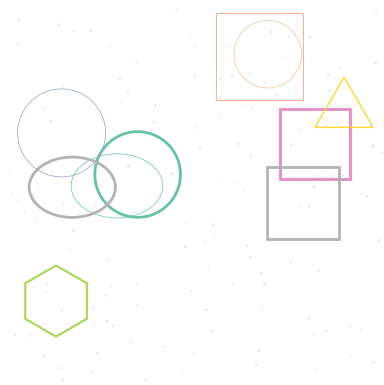[{"shape": "circle", "thickness": 2, "radius": 0.56, "center": [0.358, 0.547]}, {"shape": "oval", "thickness": 0.5, "radius": 0.6, "center": [0.304, 0.517]}, {"shape": "square", "thickness": 0.5, "radius": 0.56, "center": [0.674, 0.852]}, {"shape": "circle", "thickness": 0.5, "radius": 0.57, "center": [0.16, 0.655]}, {"shape": "square", "thickness": 2, "radius": 0.45, "center": [0.818, 0.626]}, {"shape": "hexagon", "thickness": 1.5, "radius": 0.46, "center": [0.146, 0.218]}, {"shape": "triangle", "thickness": 1, "radius": 0.44, "center": [0.894, 0.713]}, {"shape": "circle", "thickness": 0.5, "radius": 0.44, "center": [0.696, 0.859]}, {"shape": "square", "thickness": 2, "radius": 0.47, "center": [0.787, 0.472]}, {"shape": "oval", "thickness": 2, "radius": 0.56, "center": [0.188, 0.514]}]